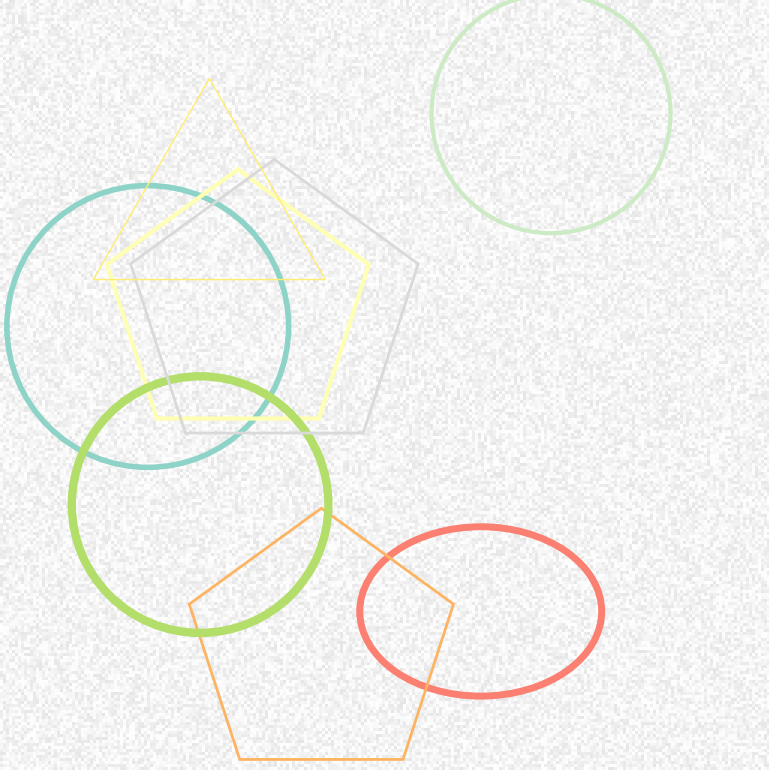[{"shape": "circle", "thickness": 2, "radius": 0.91, "center": [0.192, 0.576]}, {"shape": "pentagon", "thickness": 1.5, "radius": 0.89, "center": [0.309, 0.601]}, {"shape": "oval", "thickness": 2.5, "radius": 0.79, "center": [0.624, 0.206]}, {"shape": "pentagon", "thickness": 1, "radius": 0.9, "center": [0.417, 0.16]}, {"shape": "circle", "thickness": 3, "radius": 0.83, "center": [0.26, 0.345]}, {"shape": "pentagon", "thickness": 1, "radius": 0.98, "center": [0.356, 0.597]}, {"shape": "circle", "thickness": 1.5, "radius": 0.78, "center": [0.716, 0.852]}, {"shape": "triangle", "thickness": 0.5, "radius": 0.87, "center": [0.272, 0.724]}]